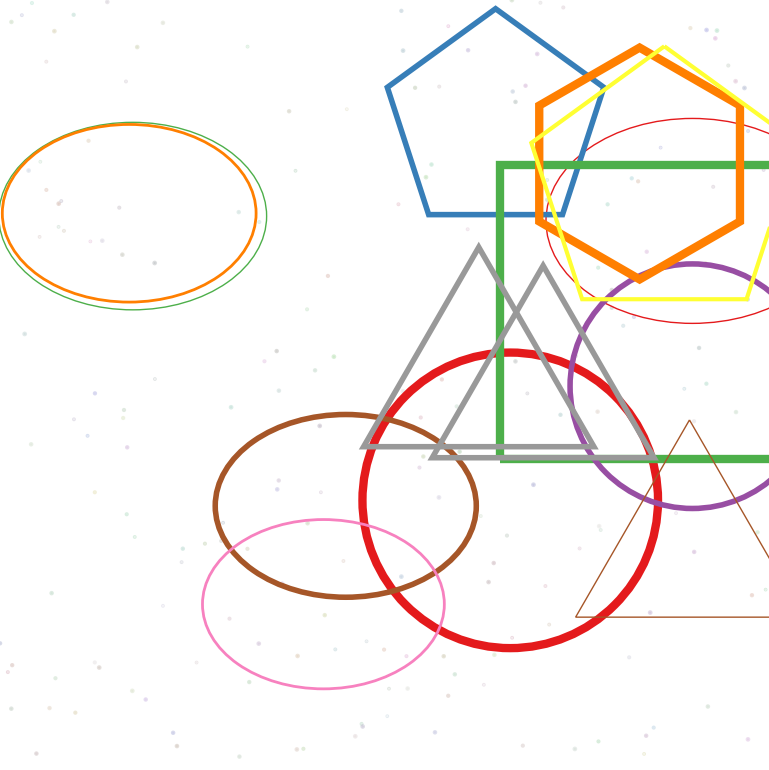[{"shape": "circle", "thickness": 3, "radius": 0.96, "center": [0.663, 0.35]}, {"shape": "oval", "thickness": 0.5, "radius": 0.95, "center": [0.899, 0.713]}, {"shape": "pentagon", "thickness": 2, "radius": 0.74, "center": [0.644, 0.841]}, {"shape": "square", "thickness": 3, "radius": 0.95, "center": [0.84, 0.595]}, {"shape": "oval", "thickness": 0.5, "radius": 0.87, "center": [0.172, 0.719]}, {"shape": "circle", "thickness": 2, "radius": 0.79, "center": [0.899, 0.498]}, {"shape": "oval", "thickness": 1, "radius": 0.82, "center": [0.168, 0.723]}, {"shape": "hexagon", "thickness": 3, "radius": 0.75, "center": [0.831, 0.788]}, {"shape": "pentagon", "thickness": 1.5, "radius": 0.91, "center": [0.863, 0.758]}, {"shape": "oval", "thickness": 2, "radius": 0.85, "center": [0.449, 0.343]}, {"shape": "triangle", "thickness": 0.5, "radius": 0.85, "center": [0.895, 0.284]}, {"shape": "oval", "thickness": 1, "radius": 0.79, "center": [0.42, 0.215]}, {"shape": "triangle", "thickness": 2, "radius": 0.86, "center": [0.622, 0.506]}, {"shape": "triangle", "thickness": 2, "radius": 0.83, "center": [0.705, 0.489]}]